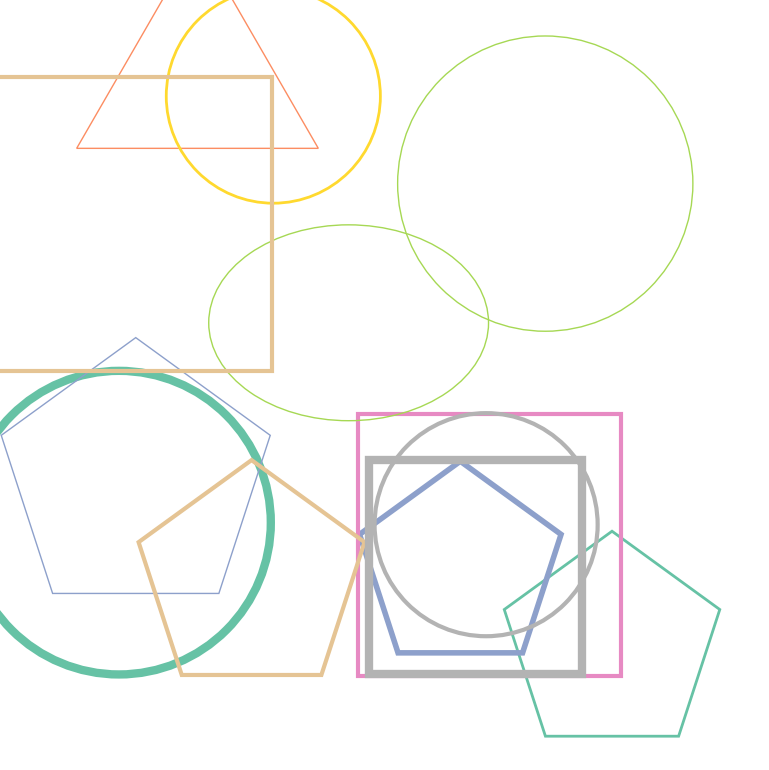[{"shape": "circle", "thickness": 3, "radius": 0.99, "center": [0.155, 0.321]}, {"shape": "pentagon", "thickness": 1, "radius": 0.74, "center": [0.795, 0.163]}, {"shape": "triangle", "thickness": 0.5, "radius": 0.91, "center": [0.256, 0.898]}, {"shape": "pentagon", "thickness": 2, "radius": 0.69, "center": [0.598, 0.263]}, {"shape": "pentagon", "thickness": 0.5, "radius": 0.92, "center": [0.176, 0.378]}, {"shape": "square", "thickness": 1.5, "radius": 0.85, "center": [0.636, 0.292]}, {"shape": "circle", "thickness": 0.5, "radius": 0.96, "center": [0.708, 0.762]}, {"shape": "oval", "thickness": 0.5, "radius": 0.91, "center": [0.453, 0.581]}, {"shape": "circle", "thickness": 1, "radius": 0.7, "center": [0.355, 0.875]}, {"shape": "square", "thickness": 1.5, "radius": 0.95, "center": [0.162, 0.709]}, {"shape": "pentagon", "thickness": 1.5, "radius": 0.77, "center": [0.327, 0.248]}, {"shape": "circle", "thickness": 1.5, "radius": 0.72, "center": [0.631, 0.319]}, {"shape": "square", "thickness": 3, "radius": 0.69, "center": [0.617, 0.264]}]